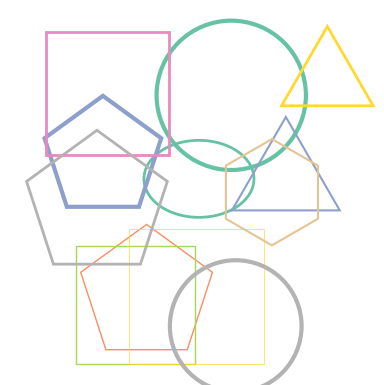[{"shape": "circle", "thickness": 3, "radius": 0.97, "center": [0.601, 0.752]}, {"shape": "oval", "thickness": 2, "radius": 0.71, "center": [0.517, 0.535]}, {"shape": "pentagon", "thickness": 1, "radius": 0.9, "center": [0.381, 0.237]}, {"shape": "triangle", "thickness": 1.5, "radius": 0.81, "center": [0.742, 0.534]}, {"shape": "pentagon", "thickness": 3, "radius": 0.8, "center": [0.267, 0.592]}, {"shape": "square", "thickness": 2, "radius": 0.8, "center": [0.28, 0.757]}, {"shape": "square", "thickness": 1, "radius": 0.77, "center": [0.352, 0.208]}, {"shape": "triangle", "thickness": 2, "radius": 0.69, "center": [0.85, 0.794]}, {"shape": "square", "thickness": 0.5, "radius": 0.88, "center": [0.511, 0.231]}, {"shape": "hexagon", "thickness": 1.5, "radius": 0.69, "center": [0.706, 0.501]}, {"shape": "pentagon", "thickness": 2, "radius": 0.96, "center": [0.252, 0.469]}, {"shape": "circle", "thickness": 3, "radius": 0.86, "center": [0.612, 0.153]}]